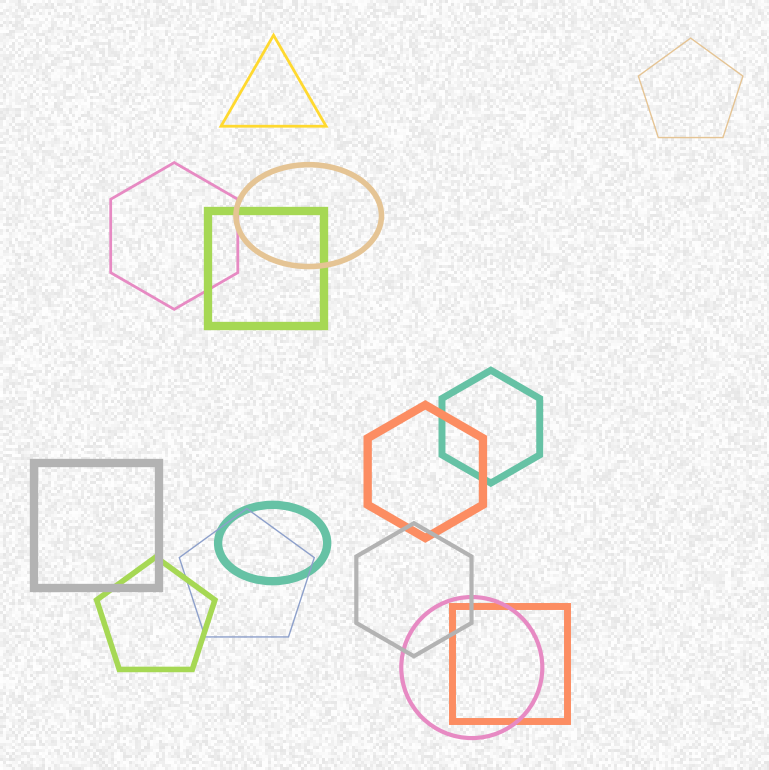[{"shape": "hexagon", "thickness": 2.5, "radius": 0.37, "center": [0.637, 0.446]}, {"shape": "oval", "thickness": 3, "radius": 0.35, "center": [0.354, 0.295]}, {"shape": "hexagon", "thickness": 3, "radius": 0.43, "center": [0.552, 0.388]}, {"shape": "square", "thickness": 2.5, "radius": 0.37, "center": [0.661, 0.139]}, {"shape": "pentagon", "thickness": 0.5, "radius": 0.46, "center": [0.32, 0.247]}, {"shape": "circle", "thickness": 1.5, "radius": 0.46, "center": [0.613, 0.133]}, {"shape": "hexagon", "thickness": 1, "radius": 0.48, "center": [0.226, 0.694]}, {"shape": "pentagon", "thickness": 2, "radius": 0.4, "center": [0.202, 0.196]}, {"shape": "square", "thickness": 3, "radius": 0.38, "center": [0.346, 0.651]}, {"shape": "triangle", "thickness": 1, "radius": 0.39, "center": [0.355, 0.875]}, {"shape": "pentagon", "thickness": 0.5, "radius": 0.36, "center": [0.897, 0.879]}, {"shape": "oval", "thickness": 2, "radius": 0.47, "center": [0.401, 0.72]}, {"shape": "square", "thickness": 3, "radius": 0.41, "center": [0.125, 0.317]}, {"shape": "hexagon", "thickness": 1.5, "radius": 0.43, "center": [0.538, 0.234]}]